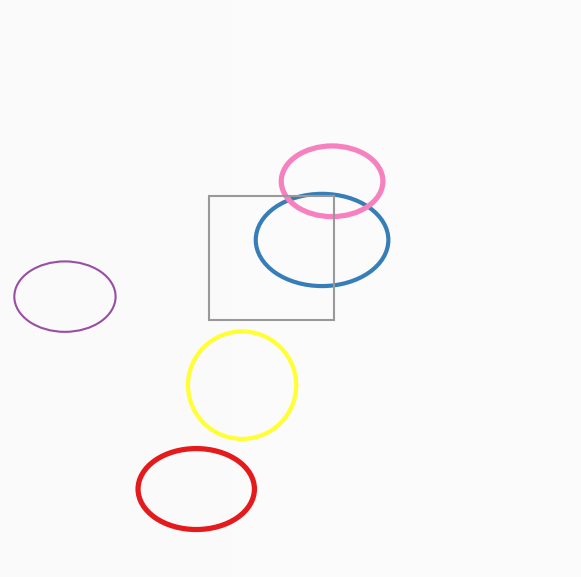[{"shape": "oval", "thickness": 2.5, "radius": 0.5, "center": [0.338, 0.152]}, {"shape": "oval", "thickness": 2, "radius": 0.57, "center": [0.554, 0.584]}, {"shape": "oval", "thickness": 1, "radius": 0.44, "center": [0.112, 0.485]}, {"shape": "circle", "thickness": 2, "radius": 0.47, "center": [0.417, 0.332]}, {"shape": "oval", "thickness": 2.5, "radius": 0.44, "center": [0.571, 0.685]}, {"shape": "square", "thickness": 1, "radius": 0.53, "center": [0.467, 0.552]}]